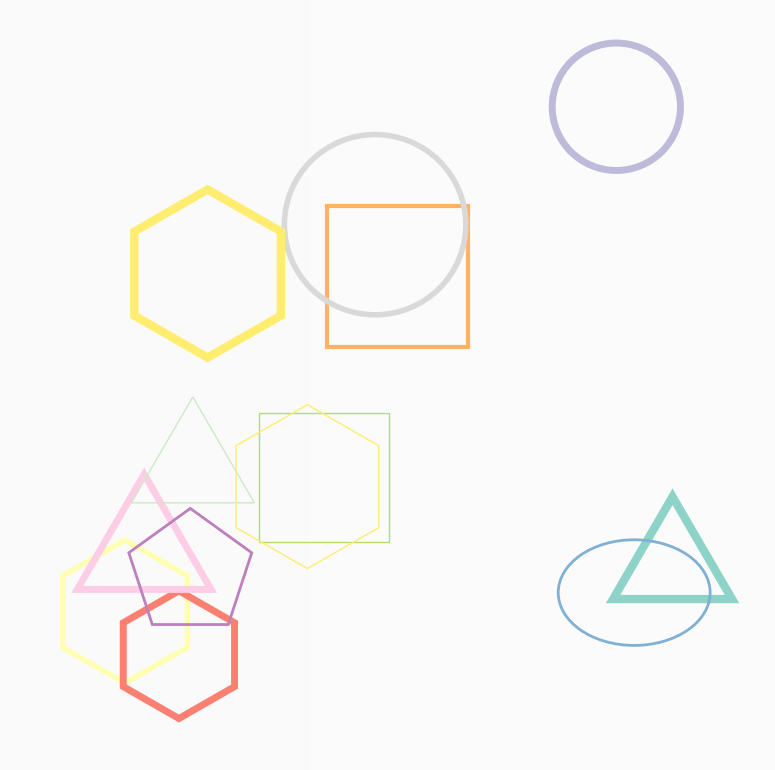[{"shape": "triangle", "thickness": 3, "radius": 0.44, "center": [0.868, 0.266]}, {"shape": "hexagon", "thickness": 2, "radius": 0.46, "center": [0.161, 0.206]}, {"shape": "circle", "thickness": 2.5, "radius": 0.41, "center": [0.795, 0.861]}, {"shape": "hexagon", "thickness": 2.5, "radius": 0.41, "center": [0.231, 0.15]}, {"shape": "oval", "thickness": 1, "radius": 0.49, "center": [0.818, 0.23]}, {"shape": "square", "thickness": 1.5, "radius": 0.46, "center": [0.513, 0.641]}, {"shape": "square", "thickness": 0.5, "radius": 0.42, "center": [0.418, 0.38]}, {"shape": "triangle", "thickness": 2.5, "radius": 0.5, "center": [0.186, 0.284]}, {"shape": "circle", "thickness": 2, "radius": 0.59, "center": [0.484, 0.708]}, {"shape": "pentagon", "thickness": 1, "radius": 0.42, "center": [0.246, 0.256]}, {"shape": "triangle", "thickness": 0.5, "radius": 0.46, "center": [0.249, 0.393]}, {"shape": "hexagon", "thickness": 0.5, "radius": 0.53, "center": [0.397, 0.368]}, {"shape": "hexagon", "thickness": 3, "radius": 0.55, "center": [0.268, 0.645]}]